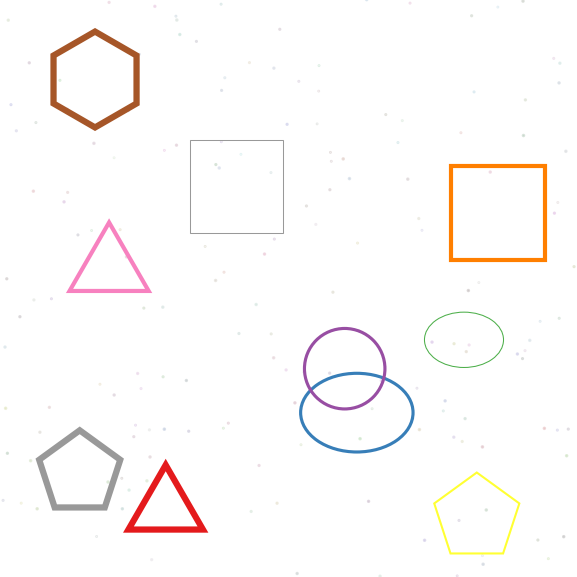[{"shape": "triangle", "thickness": 3, "radius": 0.37, "center": [0.287, 0.119]}, {"shape": "oval", "thickness": 1.5, "radius": 0.49, "center": [0.618, 0.285]}, {"shape": "oval", "thickness": 0.5, "radius": 0.34, "center": [0.803, 0.411]}, {"shape": "circle", "thickness": 1.5, "radius": 0.35, "center": [0.597, 0.361]}, {"shape": "square", "thickness": 2, "radius": 0.41, "center": [0.863, 0.63]}, {"shape": "pentagon", "thickness": 1, "radius": 0.39, "center": [0.826, 0.103]}, {"shape": "hexagon", "thickness": 3, "radius": 0.42, "center": [0.165, 0.861]}, {"shape": "triangle", "thickness": 2, "radius": 0.4, "center": [0.189, 0.535]}, {"shape": "pentagon", "thickness": 3, "radius": 0.37, "center": [0.138, 0.18]}, {"shape": "square", "thickness": 0.5, "radius": 0.41, "center": [0.41, 0.676]}]